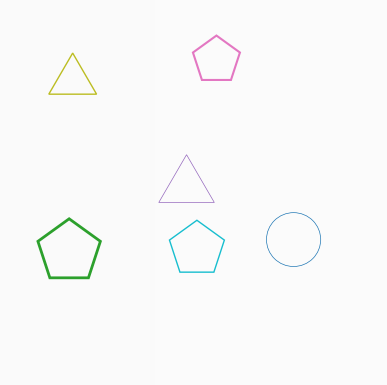[{"shape": "circle", "thickness": 0.5, "radius": 0.35, "center": [0.758, 0.378]}, {"shape": "pentagon", "thickness": 2, "radius": 0.42, "center": [0.178, 0.347]}, {"shape": "triangle", "thickness": 0.5, "radius": 0.41, "center": [0.481, 0.515]}, {"shape": "pentagon", "thickness": 1.5, "radius": 0.32, "center": [0.559, 0.844]}, {"shape": "triangle", "thickness": 1, "radius": 0.36, "center": [0.188, 0.791]}, {"shape": "pentagon", "thickness": 1, "radius": 0.37, "center": [0.508, 0.353]}]